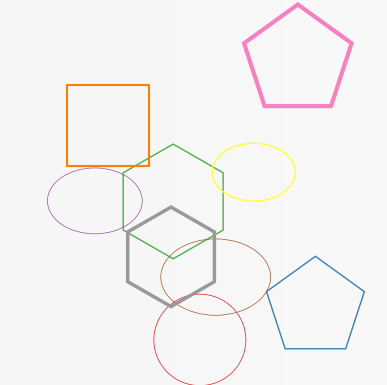[{"shape": "circle", "thickness": 0.5, "radius": 0.59, "center": [0.516, 0.117]}, {"shape": "pentagon", "thickness": 1, "radius": 0.66, "center": [0.814, 0.201]}, {"shape": "hexagon", "thickness": 1, "radius": 0.74, "center": [0.447, 0.477]}, {"shape": "oval", "thickness": 0.5, "radius": 0.61, "center": [0.245, 0.478]}, {"shape": "square", "thickness": 1.5, "radius": 0.53, "center": [0.278, 0.675]}, {"shape": "oval", "thickness": 1, "radius": 0.54, "center": [0.655, 0.553]}, {"shape": "oval", "thickness": 0.5, "radius": 0.71, "center": [0.557, 0.28]}, {"shape": "pentagon", "thickness": 3, "radius": 0.73, "center": [0.769, 0.842]}, {"shape": "hexagon", "thickness": 2.5, "radius": 0.65, "center": [0.441, 0.333]}]